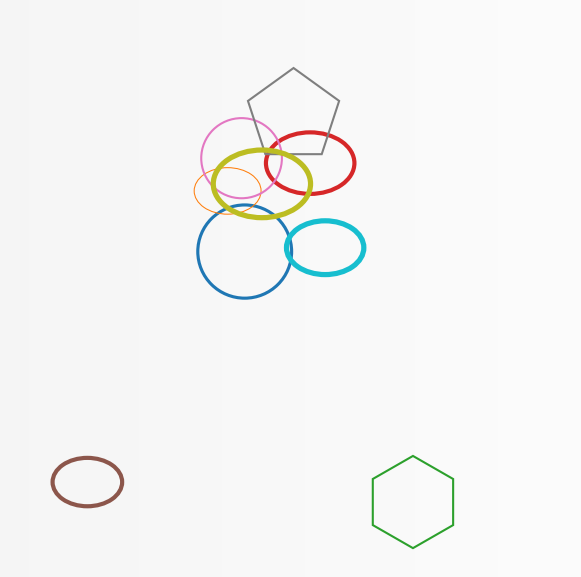[{"shape": "circle", "thickness": 1.5, "radius": 0.4, "center": [0.421, 0.564]}, {"shape": "oval", "thickness": 0.5, "radius": 0.29, "center": [0.392, 0.669]}, {"shape": "hexagon", "thickness": 1, "radius": 0.4, "center": [0.71, 0.13]}, {"shape": "oval", "thickness": 2, "radius": 0.38, "center": [0.534, 0.717]}, {"shape": "oval", "thickness": 2, "radius": 0.3, "center": [0.15, 0.164]}, {"shape": "circle", "thickness": 1, "radius": 0.35, "center": [0.416, 0.725]}, {"shape": "pentagon", "thickness": 1, "radius": 0.41, "center": [0.505, 0.799]}, {"shape": "oval", "thickness": 2.5, "radius": 0.42, "center": [0.451, 0.681]}, {"shape": "oval", "thickness": 2.5, "radius": 0.33, "center": [0.559, 0.57]}]